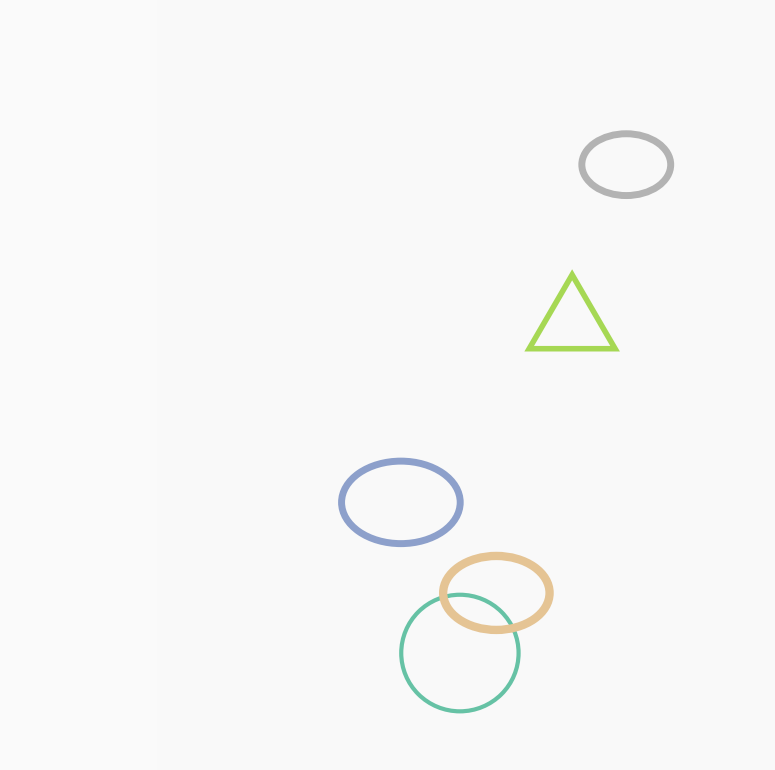[{"shape": "circle", "thickness": 1.5, "radius": 0.38, "center": [0.593, 0.152]}, {"shape": "oval", "thickness": 2.5, "radius": 0.38, "center": [0.517, 0.348]}, {"shape": "triangle", "thickness": 2, "radius": 0.32, "center": [0.738, 0.579]}, {"shape": "oval", "thickness": 3, "radius": 0.34, "center": [0.64, 0.23]}, {"shape": "oval", "thickness": 2.5, "radius": 0.29, "center": [0.808, 0.786]}]